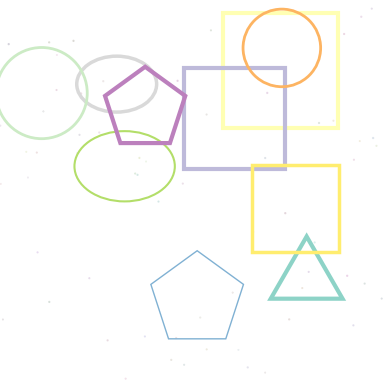[{"shape": "triangle", "thickness": 3, "radius": 0.54, "center": [0.796, 0.278]}, {"shape": "square", "thickness": 3, "radius": 0.75, "center": [0.728, 0.817]}, {"shape": "square", "thickness": 3, "radius": 0.66, "center": [0.608, 0.693]}, {"shape": "pentagon", "thickness": 1, "radius": 0.63, "center": [0.512, 0.222]}, {"shape": "circle", "thickness": 2, "radius": 0.5, "center": [0.732, 0.876]}, {"shape": "oval", "thickness": 1.5, "radius": 0.65, "center": [0.324, 0.568]}, {"shape": "oval", "thickness": 2.5, "radius": 0.52, "center": [0.303, 0.781]}, {"shape": "pentagon", "thickness": 3, "radius": 0.55, "center": [0.377, 0.717]}, {"shape": "circle", "thickness": 2, "radius": 0.59, "center": [0.108, 0.758]}, {"shape": "square", "thickness": 2.5, "radius": 0.56, "center": [0.767, 0.459]}]